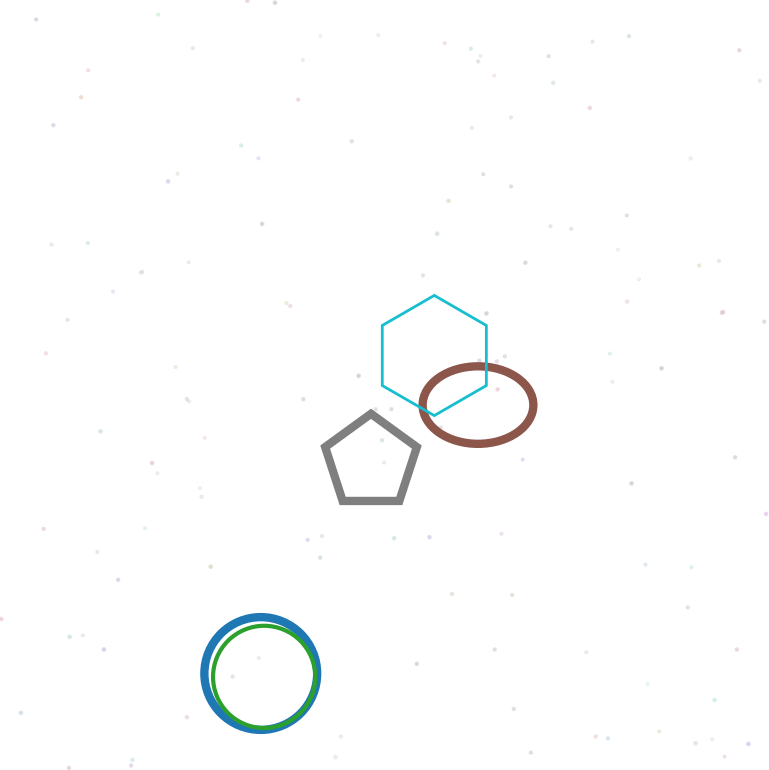[{"shape": "circle", "thickness": 3, "radius": 0.37, "center": [0.339, 0.125]}, {"shape": "circle", "thickness": 1.5, "radius": 0.33, "center": [0.343, 0.121]}, {"shape": "oval", "thickness": 3, "radius": 0.36, "center": [0.621, 0.474]}, {"shape": "pentagon", "thickness": 3, "radius": 0.31, "center": [0.482, 0.4]}, {"shape": "hexagon", "thickness": 1, "radius": 0.39, "center": [0.564, 0.538]}]